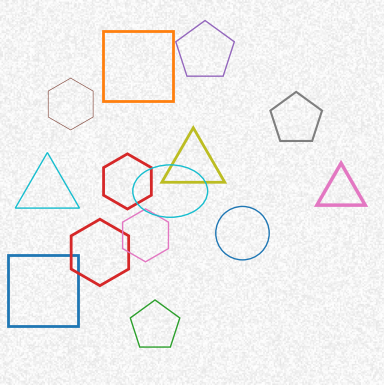[{"shape": "circle", "thickness": 1, "radius": 0.35, "center": [0.63, 0.394]}, {"shape": "square", "thickness": 2, "radius": 0.46, "center": [0.112, 0.245]}, {"shape": "square", "thickness": 2, "radius": 0.46, "center": [0.357, 0.829]}, {"shape": "pentagon", "thickness": 1, "radius": 0.34, "center": [0.403, 0.153]}, {"shape": "hexagon", "thickness": 2, "radius": 0.43, "center": [0.26, 0.344]}, {"shape": "hexagon", "thickness": 2, "radius": 0.36, "center": [0.331, 0.529]}, {"shape": "pentagon", "thickness": 1, "radius": 0.4, "center": [0.533, 0.867]}, {"shape": "hexagon", "thickness": 0.5, "radius": 0.34, "center": [0.184, 0.73]}, {"shape": "hexagon", "thickness": 1, "radius": 0.34, "center": [0.378, 0.389]}, {"shape": "triangle", "thickness": 2.5, "radius": 0.36, "center": [0.886, 0.503]}, {"shape": "pentagon", "thickness": 1.5, "radius": 0.35, "center": [0.769, 0.691]}, {"shape": "triangle", "thickness": 2, "radius": 0.47, "center": [0.502, 0.574]}, {"shape": "triangle", "thickness": 1, "radius": 0.48, "center": [0.123, 0.508]}, {"shape": "oval", "thickness": 1, "radius": 0.49, "center": [0.442, 0.504]}]